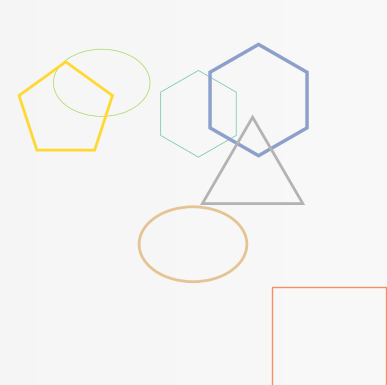[{"shape": "hexagon", "thickness": 0.5, "radius": 0.56, "center": [0.512, 0.704]}, {"shape": "square", "thickness": 1, "radius": 0.73, "center": [0.849, 0.109]}, {"shape": "hexagon", "thickness": 2.5, "radius": 0.72, "center": [0.667, 0.74]}, {"shape": "oval", "thickness": 0.5, "radius": 0.62, "center": [0.262, 0.785]}, {"shape": "pentagon", "thickness": 2, "radius": 0.63, "center": [0.17, 0.713]}, {"shape": "oval", "thickness": 2, "radius": 0.7, "center": [0.498, 0.366]}, {"shape": "triangle", "thickness": 2, "radius": 0.75, "center": [0.652, 0.546]}]